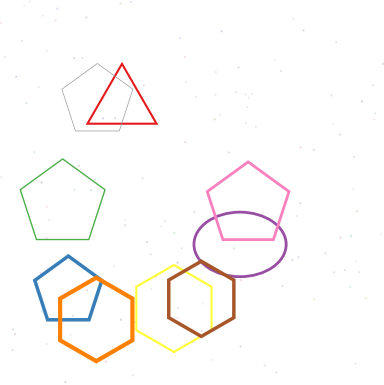[{"shape": "triangle", "thickness": 1.5, "radius": 0.52, "center": [0.317, 0.731]}, {"shape": "pentagon", "thickness": 2.5, "radius": 0.46, "center": [0.177, 0.243]}, {"shape": "pentagon", "thickness": 1, "radius": 0.58, "center": [0.163, 0.471]}, {"shape": "oval", "thickness": 2, "radius": 0.6, "center": [0.624, 0.365]}, {"shape": "hexagon", "thickness": 3, "radius": 0.54, "center": [0.25, 0.17]}, {"shape": "hexagon", "thickness": 1.5, "radius": 0.56, "center": [0.452, 0.199]}, {"shape": "hexagon", "thickness": 2.5, "radius": 0.49, "center": [0.523, 0.224]}, {"shape": "pentagon", "thickness": 2, "radius": 0.56, "center": [0.645, 0.468]}, {"shape": "pentagon", "thickness": 0.5, "radius": 0.48, "center": [0.253, 0.738]}]